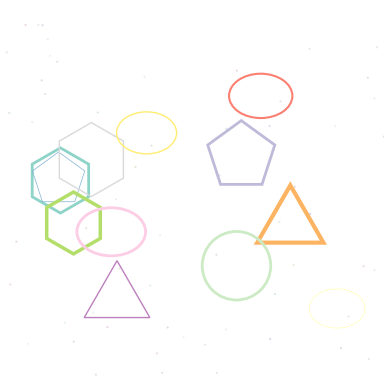[{"shape": "hexagon", "thickness": 2, "radius": 0.42, "center": [0.157, 0.531]}, {"shape": "oval", "thickness": 0.5, "radius": 0.36, "center": [0.876, 0.199]}, {"shape": "pentagon", "thickness": 2, "radius": 0.46, "center": [0.627, 0.595]}, {"shape": "oval", "thickness": 1.5, "radius": 0.41, "center": [0.677, 0.751]}, {"shape": "pentagon", "thickness": 0.5, "radius": 0.36, "center": [0.152, 0.534]}, {"shape": "triangle", "thickness": 3, "radius": 0.5, "center": [0.754, 0.419]}, {"shape": "hexagon", "thickness": 2.5, "radius": 0.4, "center": [0.191, 0.421]}, {"shape": "oval", "thickness": 2, "radius": 0.45, "center": [0.289, 0.398]}, {"shape": "hexagon", "thickness": 1, "radius": 0.48, "center": [0.237, 0.585]}, {"shape": "triangle", "thickness": 1, "radius": 0.49, "center": [0.304, 0.224]}, {"shape": "circle", "thickness": 2, "radius": 0.44, "center": [0.614, 0.31]}, {"shape": "oval", "thickness": 1, "radius": 0.39, "center": [0.381, 0.655]}]